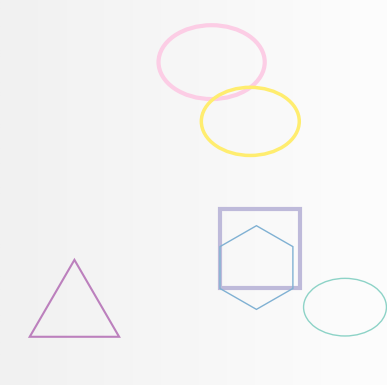[{"shape": "oval", "thickness": 1, "radius": 0.53, "center": [0.89, 0.202]}, {"shape": "square", "thickness": 3, "radius": 0.52, "center": [0.672, 0.355]}, {"shape": "hexagon", "thickness": 1, "radius": 0.54, "center": [0.662, 0.305]}, {"shape": "oval", "thickness": 3, "radius": 0.69, "center": [0.546, 0.839]}, {"shape": "triangle", "thickness": 1.5, "radius": 0.67, "center": [0.192, 0.192]}, {"shape": "oval", "thickness": 2.5, "radius": 0.63, "center": [0.646, 0.685]}]